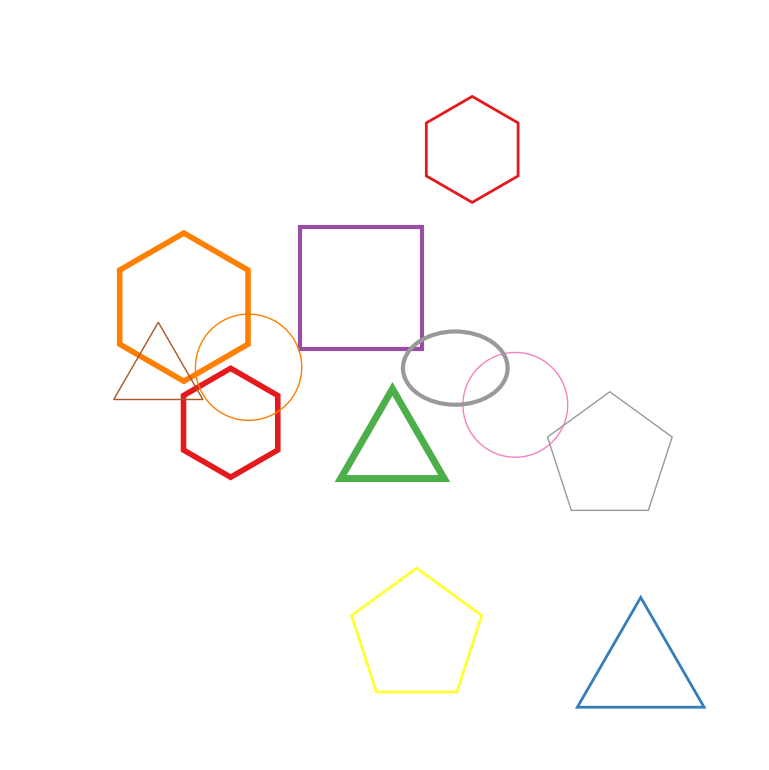[{"shape": "hexagon", "thickness": 1, "radius": 0.34, "center": [0.613, 0.806]}, {"shape": "hexagon", "thickness": 2, "radius": 0.35, "center": [0.3, 0.451]}, {"shape": "triangle", "thickness": 1, "radius": 0.48, "center": [0.832, 0.129]}, {"shape": "triangle", "thickness": 2.5, "radius": 0.39, "center": [0.51, 0.417]}, {"shape": "square", "thickness": 1.5, "radius": 0.4, "center": [0.468, 0.626]}, {"shape": "circle", "thickness": 0.5, "radius": 0.35, "center": [0.323, 0.523]}, {"shape": "hexagon", "thickness": 2, "radius": 0.48, "center": [0.239, 0.601]}, {"shape": "pentagon", "thickness": 1, "radius": 0.44, "center": [0.541, 0.173]}, {"shape": "triangle", "thickness": 0.5, "radius": 0.33, "center": [0.206, 0.515]}, {"shape": "circle", "thickness": 0.5, "radius": 0.34, "center": [0.669, 0.474]}, {"shape": "oval", "thickness": 1.5, "radius": 0.34, "center": [0.591, 0.522]}, {"shape": "pentagon", "thickness": 0.5, "radius": 0.43, "center": [0.792, 0.406]}]